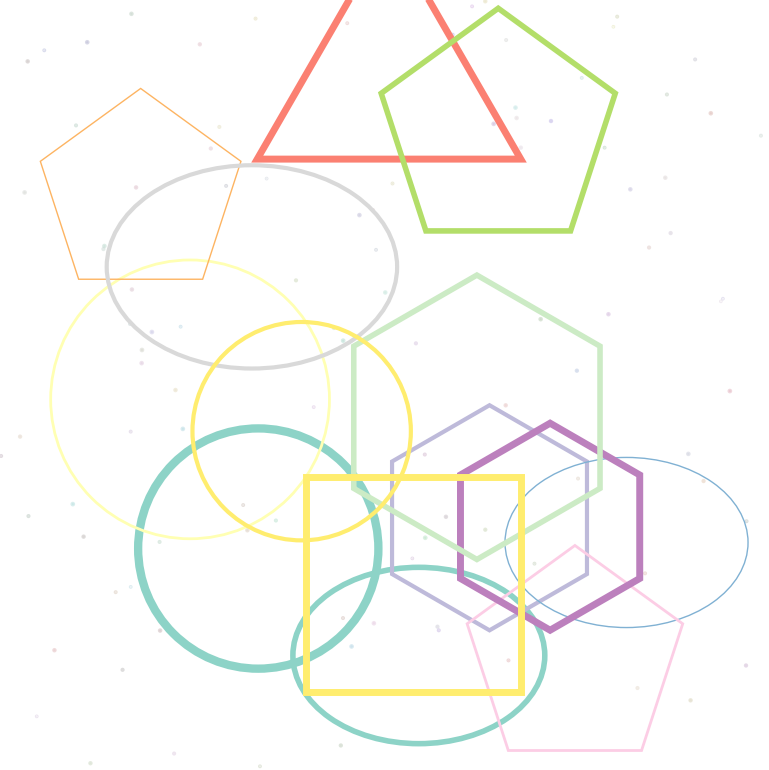[{"shape": "circle", "thickness": 3, "radius": 0.78, "center": [0.335, 0.288]}, {"shape": "oval", "thickness": 2, "radius": 0.82, "center": [0.544, 0.149]}, {"shape": "circle", "thickness": 1, "radius": 0.91, "center": [0.247, 0.481]}, {"shape": "hexagon", "thickness": 1.5, "radius": 0.73, "center": [0.636, 0.328]}, {"shape": "triangle", "thickness": 2.5, "radius": 0.99, "center": [0.505, 0.892]}, {"shape": "oval", "thickness": 0.5, "radius": 0.79, "center": [0.814, 0.295]}, {"shape": "pentagon", "thickness": 0.5, "radius": 0.68, "center": [0.183, 0.748]}, {"shape": "pentagon", "thickness": 2, "radius": 0.8, "center": [0.647, 0.829]}, {"shape": "pentagon", "thickness": 1, "radius": 0.74, "center": [0.747, 0.144]}, {"shape": "oval", "thickness": 1.5, "radius": 0.94, "center": [0.327, 0.653]}, {"shape": "hexagon", "thickness": 2.5, "radius": 0.67, "center": [0.714, 0.316]}, {"shape": "hexagon", "thickness": 2, "radius": 0.92, "center": [0.619, 0.458]}, {"shape": "circle", "thickness": 1.5, "radius": 0.71, "center": [0.392, 0.44]}, {"shape": "square", "thickness": 2.5, "radius": 0.7, "center": [0.537, 0.241]}]